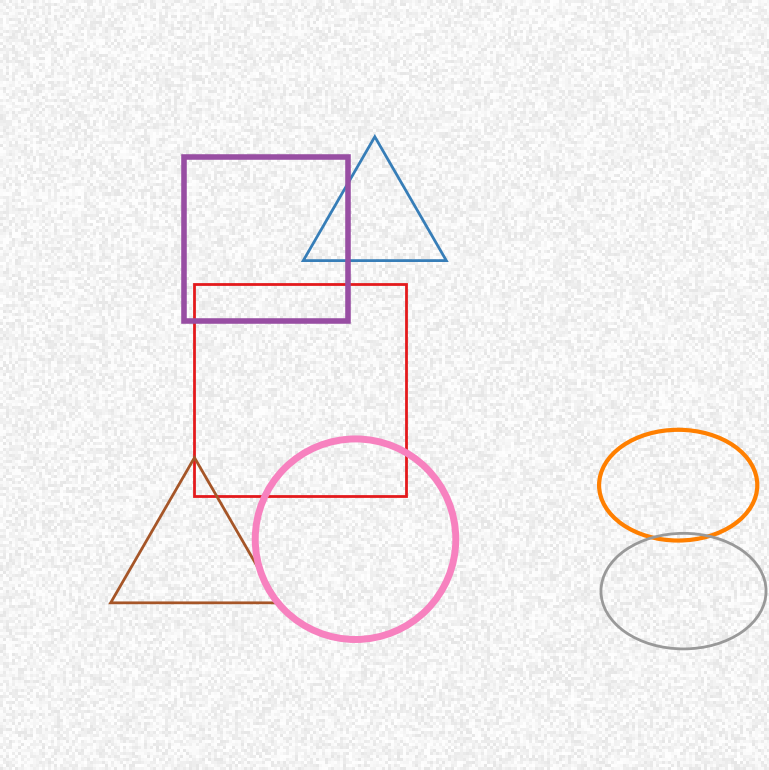[{"shape": "square", "thickness": 1, "radius": 0.69, "center": [0.39, 0.494]}, {"shape": "triangle", "thickness": 1, "radius": 0.54, "center": [0.487, 0.715]}, {"shape": "square", "thickness": 2, "radius": 0.53, "center": [0.345, 0.69]}, {"shape": "oval", "thickness": 1.5, "radius": 0.51, "center": [0.881, 0.37]}, {"shape": "triangle", "thickness": 1, "radius": 0.63, "center": [0.253, 0.28]}, {"shape": "circle", "thickness": 2.5, "radius": 0.65, "center": [0.462, 0.3]}, {"shape": "oval", "thickness": 1, "radius": 0.54, "center": [0.888, 0.232]}]